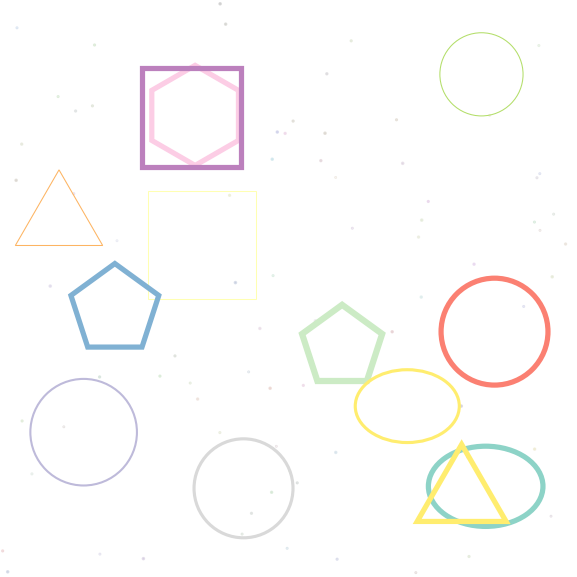[{"shape": "oval", "thickness": 2.5, "radius": 0.5, "center": [0.841, 0.157]}, {"shape": "square", "thickness": 0.5, "radius": 0.47, "center": [0.349, 0.575]}, {"shape": "circle", "thickness": 1, "radius": 0.46, "center": [0.145, 0.251]}, {"shape": "circle", "thickness": 2.5, "radius": 0.46, "center": [0.856, 0.425]}, {"shape": "pentagon", "thickness": 2.5, "radius": 0.4, "center": [0.199, 0.463]}, {"shape": "triangle", "thickness": 0.5, "radius": 0.44, "center": [0.102, 0.618]}, {"shape": "circle", "thickness": 0.5, "radius": 0.36, "center": [0.834, 0.87]}, {"shape": "hexagon", "thickness": 2.5, "radius": 0.43, "center": [0.338, 0.799]}, {"shape": "circle", "thickness": 1.5, "radius": 0.43, "center": [0.422, 0.154]}, {"shape": "square", "thickness": 2.5, "radius": 0.43, "center": [0.331, 0.796]}, {"shape": "pentagon", "thickness": 3, "radius": 0.36, "center": [0.592, 0.398]}, {"shape": "oval", "thickness": 1.5, "radius": 0.45, "center": [0.705, 0.296]}, {"shape": "triangle", "thickness": 2.5, "radius": 0.44, "center": [0.799, 0.141]}]